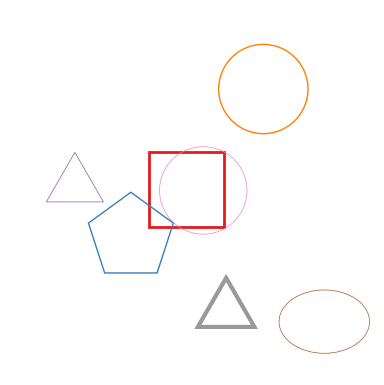[{"shape": "square", "thickness": 2, "radius": 0.49, "center": [0.484, 0.507]}, {"shape": "pentagon", "thickness": 1, "radius": 0.58, "center": [0.34, 0.385]}, {"shape": "triangle", "thickness": 0.5, "radius": 0.43, "center": [0.195, 0.518]}, {"shape": "circle", "thickness": 1, "radius": 0.58, "center": [0.684, 0.769]}, {"shape": "oval", "thickness": 0.5, "radius": 0.59, "center": [0.842, 0.165]}, {"shape": "circle", "thickness": 0.5, "radius": 0.57, "center": [0.528, 0.505]}, {"shape": "triangle", "thickness": 3, "radius": 0.42, "center": [0.587, 0.193]}]